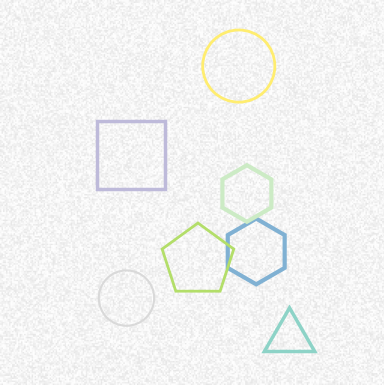[{"shape": "triangle", "thickness": 2.5, "radius": 0.38, "center": [0.752, 0.125]}, {"shape": "square", "thickness": 2.5, "radius": 0.44, "center": [0.341, 0.598]}, {"shape": "hexagon", "thickness": 3, "radius": 0.43, "center": [0.665, 0.347]}, {"shape": "pentagon", "thickness": 2, "radius": 0.49, "center": [0.514, 0.323]}, {"shape": "circle", "thickness": 1.5, "radius": 0.36, "center": [0.329, 0.226]}, {"shape": "hexagon", "thickness": 3, "radius": 0.37, "center": [0.641, 0.497]}, {"shape": "circle", "thickness": 2, "radius": 0.47, "center": [0.62, 0.828]}]